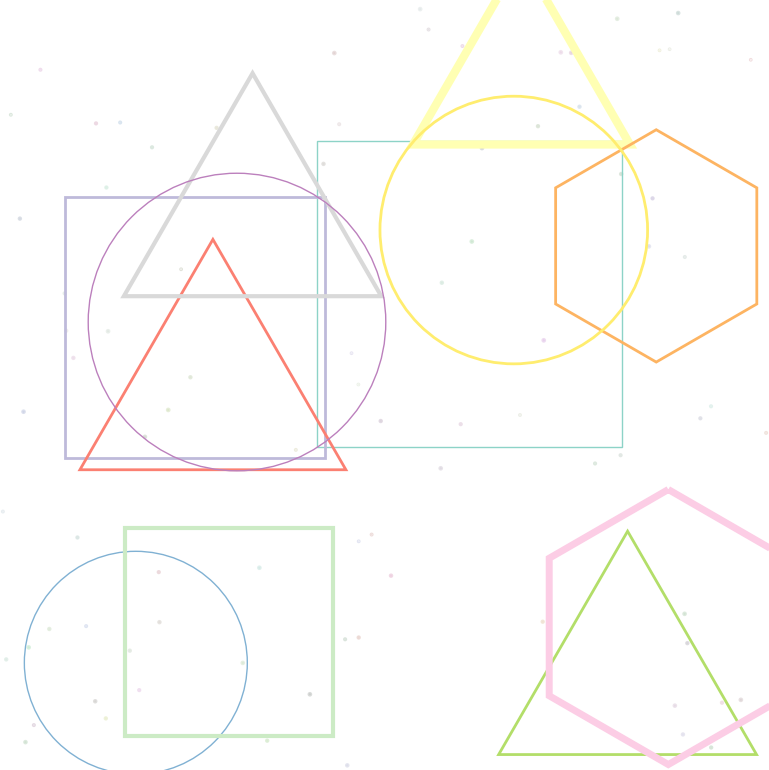[{"shape": "square", "thickness": 0.5, "radius": 0.99, "center": [0.61, 0.618]}, {"shape": "triangle", "thickness": 3, "radius": 0.81, "center": [0.677, 0.894]}, {"shape": "square", "thickness": 1, "radius": 0.85, "center": [0.253, 0.575]}, {"shape": "triangle", "thickness": 1, "radius": 1.0, "center": [0.277, 0.49]}, {"shape": "circle", "thickness": 0.5, "radius": 0.72, "center": [0.176, 0.139]}, {"shape": "hexagon", "thickness": 1, "radius": 0.75, "center": [0.852, 0.681]}, {"shape": "triangle", "thickness": 1, "radius": 0.97, "center": [0.815, 0.117]}, {"shape": "hexagon", "thickness": 2.5, "radius": 0.89, "center": [0.868, 0.186]}, {"shape": "triangle", "thickness": 1.5, "radius": 0.97, "center": [0.328, 0.712]}, {"shape": "circle", "thickness": 0.5, "radius": 0.97, "center": [0.308, 0.582]}, {"shape": "square", "thickness": 1.5, "radius": 0.67, "center": [0.298, 0.18]}, {"shape": "circle", "thickness": 1, "radius": 0.87, "center": [0.667, 0.701]}]